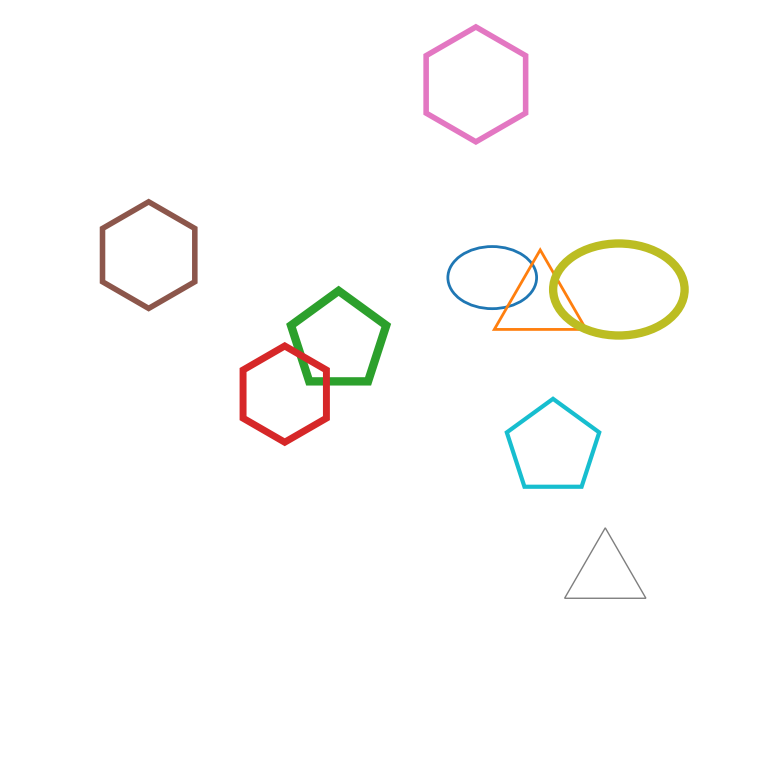[{"shape": "oval", "thickness": 1, "radius": 0.29, "center": [0.639, 0.639]}, {"shape": "triangle", "thickness": 1, "radius": 0.34, "center": [0.702, 0.607]}, {"shape": "pentagon", "thickness": 3, "radius": 0.33, "center": [0.44, 0.557]}, {"shape": "hexagon", "thickness": 2.5, "radius": 0.31, "center": [0.37, 0.488]}, {"shape": "hexagon", "thickness": 2, "radius": 0.35, "center": [0.193, 0.669]}, {"shape": "hexagon", "thickness": 2, "radius": 0.37, "center": [0.618, 0.89]}, {"shape": "triangle", "thickness": 0.5, "radius": 0.3, "center": [0.786, 0.254]}, {"shape": "oval", "thickness": 3, "radius": 0.43, "center": [0.804, 0.624]}, {"shape": "pentagon", "thickness": 1.5, "radius": 0.32, "center": [0.718, 0.419]}]